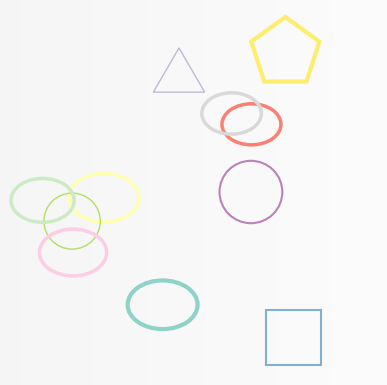[{"shape": "oval", "thickness": 3, "radius": 0.45, "center": [0.42, 0.208]}, {"shape": "oval", "thickness": 2.5, "radius": 0.45, "center": [0.268, 0.487]}, {"shape": "triangle", "thickness": 1, "radius": 0.38, "center": [0.462, 0.799]}, {"shape": "oval", "thickness": 2.5, "radius": 0.38, "center": [0.649, 0.677]}, {"shape": "square", "thickness": 1.5, "radius": 0.35, "center": [0.756, 0.124]}, {"shape": "circle", "thickness": 1, "radius": 0.36, "center": [0.186, 0.426]}, {"shape": "oval", "thickness": 2.5, "radius": 0.43, "center": [0.189, 0.344]}, {"shape": "oval", "thickness": 2.5, "radius": 0.38, "center": [0.598, 0.705]}, {"shape": "circle", "thickness": 1.5, "radius": 0.41, "center": [0.648, 0.501]}, {"shape": "oval", "thickness": 2.5, "radius": 0.41, "center": [0.11, 0.48]}, {"shape": "pentagon", "thickness": 3, "radius": 0.46, "center": [0.736, 0.863]}]